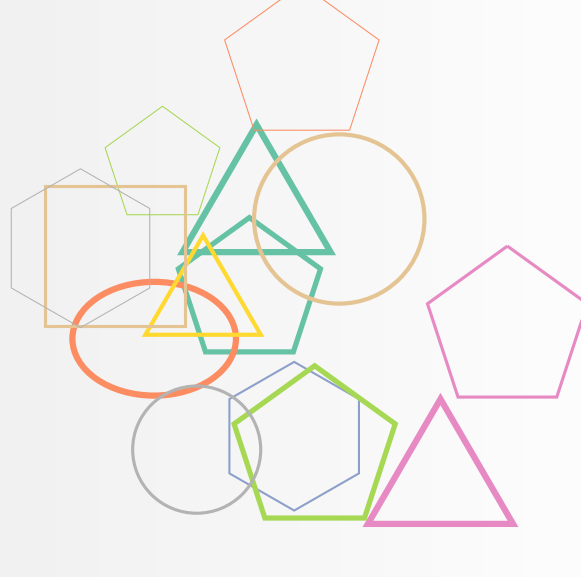[{"shape": "triangle", "thickness": 3, "radius": 0.74, "center": [0.441, 0.636]}, {"shape": "pentagon", "thickness": 2.5, "radius": 0.64, "center": [0.429, 0.494]}, {"shape": "pentagon", "thickness": 0.5, "radius": 0.7, "center": [0.519, 0.887]}, {"shape": "oval", "thickness": 3, "radius": 0.7, "center": [0.265, 0.413]}, {"shape": "hexagon", "thickness": 1, "radius": 0.64, "center": [0.506, 0.244]}, {"shape": "triangle", "thickness": 3, "radius": 0.72, "center": [0.758, 0.164]}, {"shape": "pentagon", "thickness": 1.5, "radius": 0.72, "center": [0.873, 0.428]}, {"shape": "pentagon", "thickness": 2.5, "radius": 0.73, "center": [0.541, 0.22]}, {"shape": "pentagon", "thickness": 0.5, "radius": 0.52, "center": [0.28, 0.711]}, {"shape": "triangle", "thickness": 2, "radius": 0.57, "center": [0.349, 0.477]}, {"shape": "circle", "thickness": 2, "radius": 0.73, "center": [0.584, 0.62]}, {"shape": "square", "thickness": 1.5, "radius": 0.6, "center": [0.197, 0.556]}, {"shape": "circle", "thickness": 1.5, "radius": 0.55, "center": [0.338, 0.221]}, {"shape": "hexagon", "thickness": 0.5, "radius": 0.69, "center": [0.139, 0.569]}]